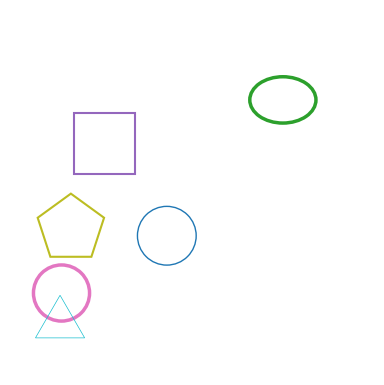[{"shape": "circle", "thickness": 1, "radius": 0.38, "center": [0.433, 0.388]}, {"shape": "oval", "thickness": 2.5, "radius": 0.43, "center": [0.735, 0.741]}, {"shape": "square", "thickness": 1.5, "radius": 0.4, "center": [0.271, 0.627]}, {"shape": "circle", "thickness": 2.5, "radius": 0.36, "center": [0.16, 0.239]}, {"shape": "pentagon", "thickness": 1.5, "radius": 0.45, "center": [0.184, 0.406]}, {"shape": "triangle", "thickness": 0.5, "radius": 0.37, "center": [0.156, 0.159]}]